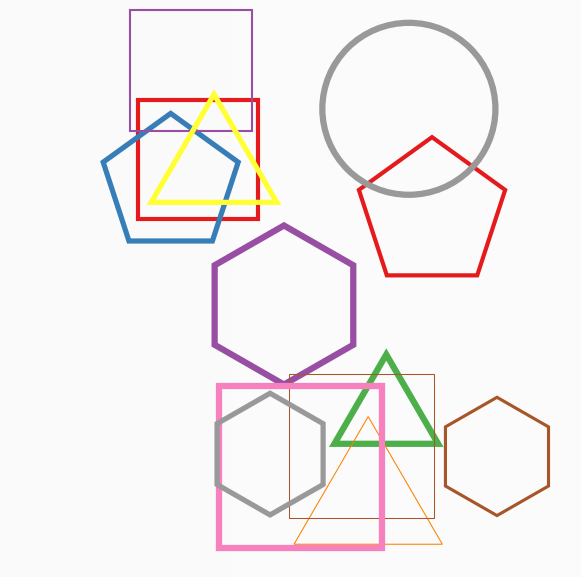[{"shape": "square", "thickness": 2, "radius": 0.52, "center": [0.341, 0.723]}, {"shape": "pentagon", "thickness": 2, "radius": 0.66, "center": [0.743, 0.629]}, {"shape": "pentagon", "thickness": 2.5, "radius": 0.61, "center": [0.294, 0.681]}, {"shape": "triangle", "thickness": 3, "radius": 0.52, "center": [0.665, 0.282]}, {"shape": "square", "thickness": 1, "radius": 0.53, "center": [0.329, 0.877]}, {"shape": "hexagon", "thickness": 3, "radius": 0.69, "center": [0.489, 0.471]}, {"shape": "triangle", "thickness": 0.5, "radius": 0.74, "center": [0.633, 0.13]}, {"shape": "triangle", "thickness": 2.5, "radius": 0.62, "center": [0.368, 0.711]}, {"shape": "square", "thickness": 0.5, "radius": 0.62, "center": [0.622, 0.227]}, {"shape": "hexagon", "thickness": 1.5, "radius": 0.51, "center": [0.855, 0.209]}, {"shape": "square", "thickness": 3, "radius": 0.7, "center": [0.516, 0.19]}, {"shape": "hexagon", "thickness": 2.5, "radius": 0.53, "center": [0.465, 0.213]}, {"shape": "circle", "thickness": 3, "radius": 0.74, "center": [0.703, 0.811]}]